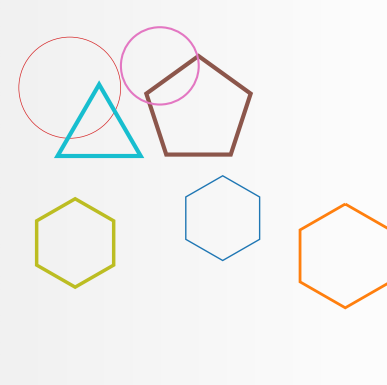[{"shape": "hexagon", "thickness": 1, "radius": 0.55, "center": [0.575, 0.433]}, {"shape": "hexagon", "thickness": 2, "radius": 0.67, "center": [0.891, 0.335]}, {"shape": "circle", "thickness": 0.5, "radius": 0.66, "center": [0.18, 0.772]}, {"shape": "pentagon", "thickness": 3, "radius": 0.71, "center": [0.512, 0.713]}, {"shape": "circle", "thickness": 1.5, "radius": 0.5, "center": [0.412, 0.829]}, {"shape": "hexagon", "thickness": 2.5, "radius": 0.57, "center": [0.194, 0.369]}, {"shape": "triangle", "thickness": 3, "radius": 0.62, "center": [0.256, 0.657]}]